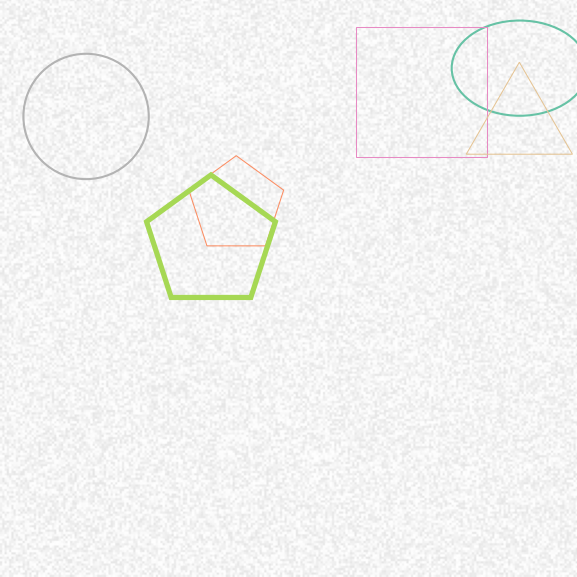[{"shape": "oval", "thickness": 1, "radius": 0.59, "center": [0.9, 0.881]}, {"shape": "pentagon", "thickness": 0.5, "radius": 0.43, "center": [0.409, 0.643]}, {"shape": "square", "thickness": 0.5, "radius": 0.56, "center": [0.73, 0.84]}, {"shape": "pentagon", "thickness": 2.5, "radius": 0.59, "center": [0.365, 0.579]}, {"shape": "triangle", "thickness": 0.5, "radius": 0.53, "center": [0.899, 0.785]}, {"shape": "circle", "thickness": 1, "radius": 0.54, "center": [0.149, 0.797]}]